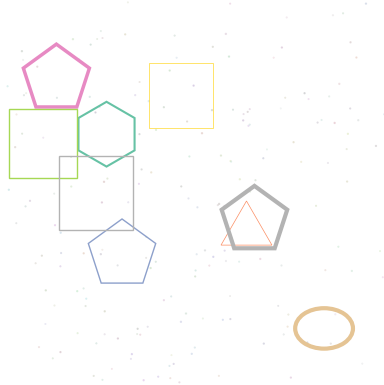[{"shape": "hexagon", "thickness": 1.5, "radius": 0.42, "center": [0.277, 0.651]}, {"shape": "triangle", "thickness": 0.5, "radius": 0.38, "center": [0.64, 0.402]}, {"shape": "pentagon", "thickness": 1, "radius": 0.46, "center": [0.317, 0.339]}, {"shape": "pentagon", "thickness": 2.5, "radius": 0.45, "center": [0.146, 0.795]}, {"shape": "square", "thickness": 1, "radius": 0.44, "center": [0.112, 0.627]}, {"shape": "square", "thickness": 0.5, "radius": 0.42, "center": [0.471, 0.751]}, {"shape": "oval", "thickness": 3, "radius": 0.38, "center": [0.842, 0.147]}, {"shape": "pentagon", "thickness": 3, "radius": 0.45, "center": [0.661, 0.428]}, {"shape": "square", "thickness": 1, "radius": 0.48, "center": [0.248, 0.498]}]